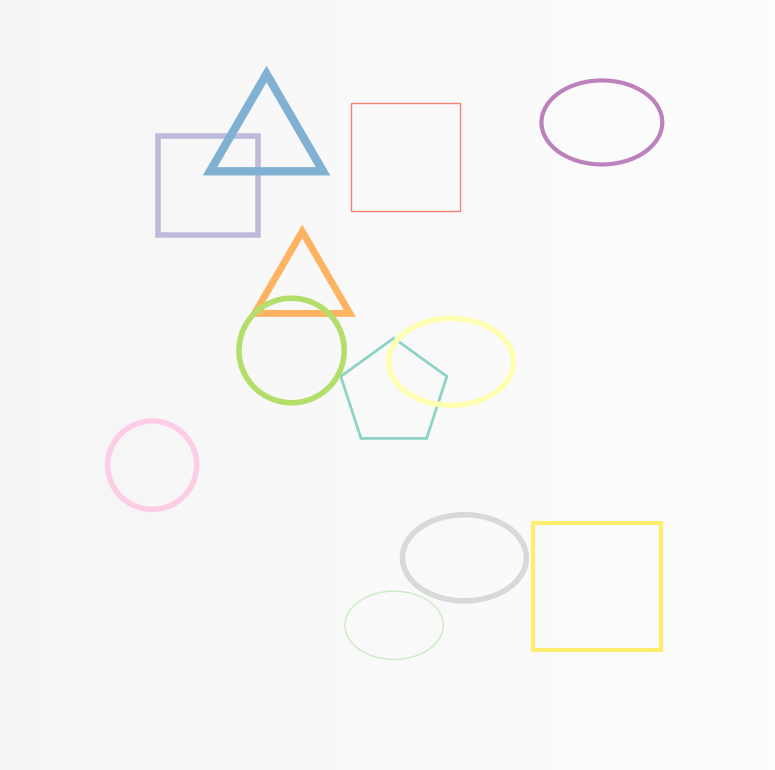[{"shape": "pentagon", "thickness": 1, "radius": 0.36, "center": [0.508, 0.489]}, {"shape": "oval", "thickness": 2, "radius": 0.4, "center": [0.582, 0.53]}, {"shape": "square", "thickness": 2, "radius": 0.32, "center": [0.269, 0.758]}, {"shape": "square", "thickness": 0.5, "radius": 0.35, "center": [0.523, 0.796]}, {"shape": "triangle", "thickness": 3, "radius": 0.42, "center": [0.344, 0.82]}, {"shape": "triangle", "thickness": 2.5, "radius": 0.35, "center": [0.39, 0.628]}, {"shape": "circle", "thickness": 2, "radius": 0.34, "center": [0.376, 0.545]}, {"shape": "circle", "thickness": 2, "radius": 0.29, "center": [0.196, 0.396]}, {"shape": "oval", "thickness": 2, "radius": 0.4, "center": [0.599, 0.276]}, {"shape": "oval", "thickness": 1.5, "radius": 0.39, "center": [0.777, 0.841]}, {"shape": "oval", "thickness": 0.5, "radius": 0.32, "center": [0.508, 0.188]}, {"shape": "square", "thickness": 1.5, "radius": 0.41, "center": [0.77, 0.239]}]